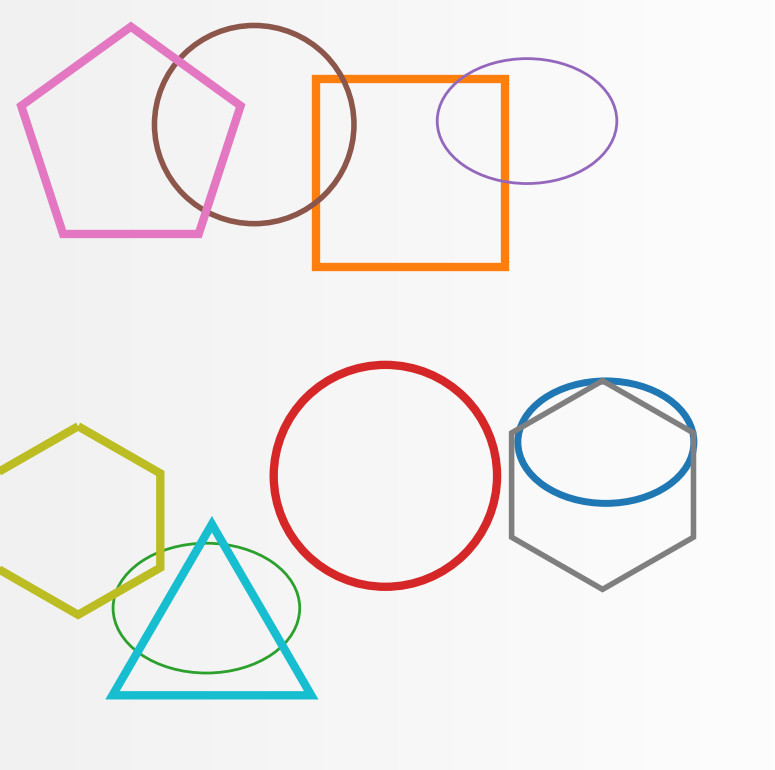[{"shape": "oval", "thickness": 2.5, "radius": 0.57, "center": [0.782, 0.426]}, {"shape": "square", "thickness": 3, "radius": 0.61, "center": [0.53, 0.775]}, {"shape": "oval", "thickness": 1, "radius": 0.6, "center": [0.266, 0.21]}, {"shape": "circle", "thickness": 3, "radius": 0.72, "center": [0.497, 0.382]}, {"shape": "oval", "thickness": 1, "radius": 0.58, "center": [0.68, 0.843]}, {"shape": "circle", "thickness": 2, "radius": 0.64, "center": [0.328, 0.838]}, {"shape": "pentagon", "thickness": 3, "radius": 0.74, "center": [0.169, 0.817]}, {"shape": "hexagon", "thickness": 2, "radius": 0.68, "center": [0.777, 0.37]}, {"shape": "hexagon", "thickness": 3, "radius": 0.61, "center": [0.101, 0.324]}, {"shape": "triangle", "thickness": 3, "radius": 0.74, "center": [0.273, 0.171]}]